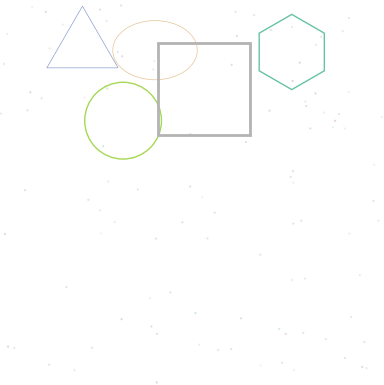[{"shape": "hexagon", "thickness": 1, "radius": 0.49, "center": [0.758, 0.865]}, {"shape": "triangle", "thickness": 0.5, "radius": 0.53, "center": [0.214, 0.877]}, {"shape": "circle", "thickness": 1, "radius": 0.5, "center": [0.32, 0.687]}, {"shape": "oval", "thickness": 0.5, "radius": 0.55, "center": [0.403, 0.87]}, {"shape": "square", "thickness": 2, "radius": 0.6, "center": [0.529, 0.768]}]